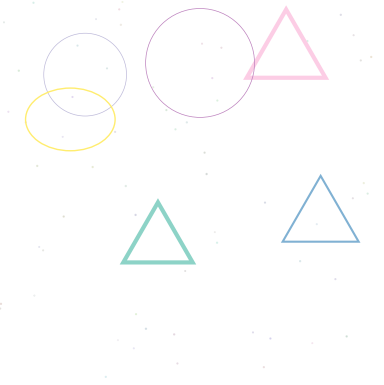[{"shape": "triangle", "thickness": 3, "radius": 0.52, "center": [0.41, 0.37]}, {"shape": "circle", "thickness": 0.5, "radius": 0.54, "center": [0.221, 0.806]}, {"shape": "triangle", "thickness": 1.5, "radius": 0.57, "center": [0.833, 0.429]}, {"shape": "triangle", "thickness": 3, "radius": 0.59, "center": [0.743, 0.857]}, {"shape": "circle", "thickness": 0.5, "radius": 0.71, "center": [0.52, 0.836]}, {"shape": "oval", "thickness": 1, "radius": 0.58, "center": [0.183, 0.69]}]